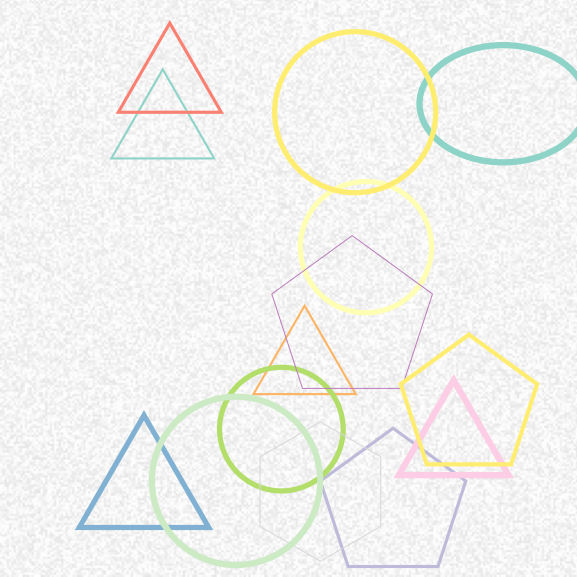[{"shape": "oval", "thickness": 3, "radius": 0.73, "center": [0.871, 0.82]}, {"shape": "triangle", "thickness": 1, "radius": 0.51, "center": [0.282, 0.776]}, {"shape": "circle", "thickness": 2.5, "radius": 0.57, "center": [0.634, 0.571]}, {"shape": "pentagon", "thickness": 1.5, "radius": 0.66, "center": [0.681, 0.125]}, {"shape": "triangle", "thickness": 1.5, "radius": 0.52, "center": [0.294, 0.856]}, {"shape": "triangle", "thickness": 2.5, "radius": 0.65, "center": [0.249, 0.15]}, {"shape": "triangle", "thickness": 1, "radius": 0.51, "center": [0.527, 0.368]}, {"shape": "circle", "thickness": 2.5, "radius": 0.54, "center": [0.487, 0.256]}, {"shape": "triangle", "thickness": 3, "radius": 0.55, "center": [0.786, 0.231]}, {"shape": "hexagon", "thickness": 0.5, "radius": 0.6, "center": [0.555, 0.148]}, {"shape": "pentagon", "thickness": 0.5, "radius": 0.73, "center": [0.61, 0.445]}, {"shape": "circle", "thickness": 3, "radius": 0.73, "center": [0.409, 0.166]}, {"shape": "pentagon", "thickness": 2, "radius": 0.62, "center": [0.812, 0.296]}, {"shape": "circle", "thickness": 2.5, "radius": 0.7, "center": [0.615, 0.805]}]